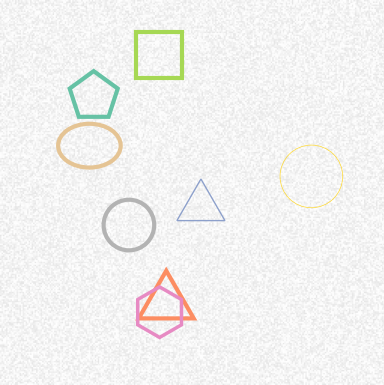[{"shape": "pentagon", "thickness": 3, "radius": 0.33, "center": [0.243, 0.75]}, {"shape": "triangle", "thickness": 3, "radius": 0.41, "center": [0.432, 0.214]}, {"shape": "triangle", "thickness": 1, "radius": 0.36, "center": [0.522, 0.463]}, {"shape": "hexagon", "thickness": 2.5, "radius": 0.33, "center": [0.415, 0.189]}, {"shape": "square", "thickness": 3, "radius": 0.3, "center": [0.413, 0.857]}, {"shape": "circle", "thickness": 0.5, "radius": 0.41, "center": [0.809, 0.542]}, {"shape": "oval", "thickness": 3, "radius": 0.41, "center": [0.232, 0.622]}, {"shape": "circle", "thickness": 3, "radius": 0.33, "center": [0.335, 0.415]}]